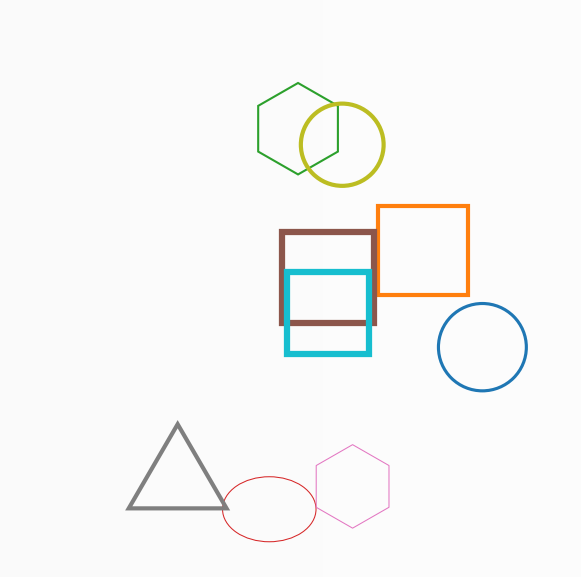[{"shape": "circle", "thickness": 1.5, "radius": 0.38, "center": [0.83, 0.398]}, {"shape": "square", "thickness": 2, "radius": 0.39, "center": [0.728, 0.566]}, {"shape": "hexagon", "thickness": 1, "radius": 0.4, "center": [0.513, 0.776]}, {"shape": "oval", "thickness": 0.5, "radius": 0.4, "center": [0.463, 0.117]}, {"shape": "square", "thickness": 3, "radius": 0.39, "center": [0.564, 0.519]}, {"shape": "hexagon", "thickness": 0.5, "radius": 0.36, "center": [0.607, 0.157]}, {"shape": "triangle", "thickness": 2, "radius": 0.49, "center": [0.306, 0.167]}, {"shape": "circle", "thickness": 2, "radius": 0.36, "center": [0.589, 0.749]}, {"shape": "square", "thickness": 3, "radius": 0.36, "center": [0.564, 0.457]}]